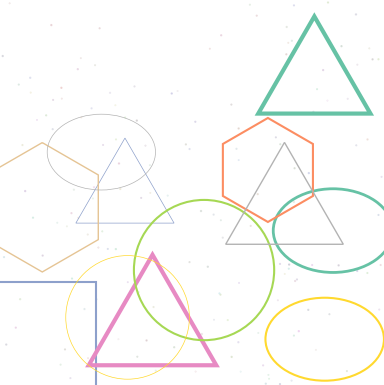[{"shape": "oval", "thickness": 2, "radius": 0.78, "center": [0.865, 0.401]}, {"shape": "triangle", "thickness": 3, "radius": 0.84, "center": [0.816, 0.789]}, {"shape": "hexagon", "thickness": 1.5, "radius": 0.68, "center": [0.696, 0.559]}, {"shape": "square", "thickness": 1.5, "radius": 0.73, "center": [0.102, 0.122]}, {"shape": "triangle", "thickness": 0.5, "radius": 0.74, "center": [0.325, 0.494]}, {"shape": "triangle", "thickness": 3, "radius": 0.96, "center": [0.396, 0.147]}, {"shape": "circle", "thickness": 1.5, "radius": 0.91, "center": [0.53, 0.299]}, {"shape": "oval", "thickness": 1.5, "radius": 0.77, "center": [0.843, 0.119]}, {"shape": "circle", "thickness": 0.5, "radius": 0.8, "center": [0.331, 0.176]}, {"shape": "hexagon", "thickness": 1, "radius": 0.84, "center": [0.11, 0.462]}, {"shape": "oval", "thickness": 0.5, "radius": 0.7, "center": [0.263, 0.605]}, {"shape": "triangle", "thickness": 1, "radius": 0.88, "center": [0.739, 0.454]}]